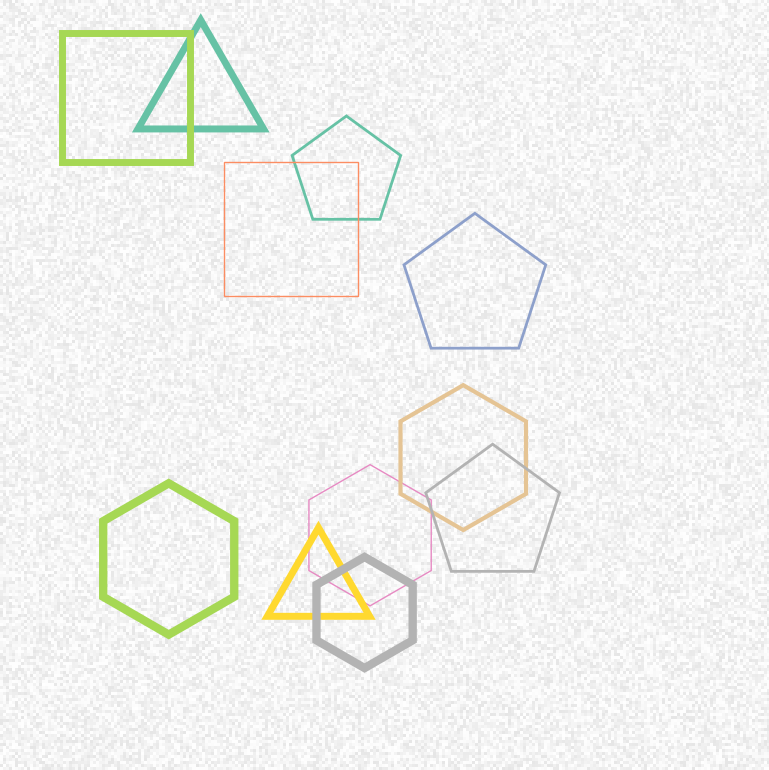[{"shape": "pentagon", "thickness": 1, "radius": 0.37, "center": [0.45, 0.775]}, {"shape": "triangle", "thickness": 2.5, "radius": 0.47, "center": [0.261, 0.88]}, {"shape": "square", "thickness": 0.5, "radius": 0.43, "center": [0.378, 0.703]}, {"shape": "pentagon", "thickness": 1, "radius": 0.48, "center": [0.617, 0.626]}, {"shape": "hexagon", "thickness": 0.5, "radius": 0.46, "center": [0.481, 0.305]}, {"shape": "square", "thickness": 2.5, "radius": 0.42, "center": [0.164, 0.874]}, {"shape": "hexagon", "thickness": 3, "radius": 0.49, "center": [0.219, 0.274]}, {"shape": "triangle", "thickness": 2.5, "radius": 0.38, "center": [0.414, 0.238]}, {"shape": "hexagon", "thickness": 1.5, "radius": 0.47, "center": [0.602, 0.406]}, {"shape": "hexagon", "thickness": 3, "radius": 0.36, "center": [0.473, 0.205]}, {"shape": "pentagon", "thickness": 1, "radius": 0.46, "center": [0.64, 0.332]}]